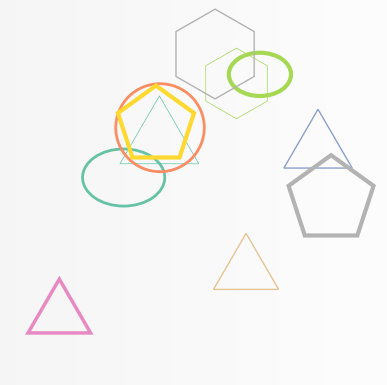[{"shape": "oval", "thickness": 2, "radius": 0.53, "center": [0.319, 0.539]}, {"shape": "triangle", "thickness": 0.5, "radius": 0.59, "center": [0.411, 0.633]}, {"shape": "circle", "thickness": 2, "radius": 0.57, "center": [0.413, 0.668]}, {"shape": "triangle", "thickness": 1, "radius": 0.51, "center": [0.821, 0.614]}, {"shape": "triangle", "thickness": 2.5, "radius": 0.47, "center": [0.153, 0.182]}, {"shape": "hexagon", "thickness": 0.5, "radius": 0.46, "center": [0.61, 0.783]}, {"shape": "oval", "thickness": 3, "radius": 0.4, "center": [0.671, 0.807]}, {"shape": "pentagon", "thickness": 3, "radius": 0.52, "center": [0.403, 0.674]}, {"shape": "triangle", "thickness": 1, "radius": 0.49, "center": [0.635, 0.297]}, {"shape": "hexagon", "thickness": 1, "radius": 0.58, "center": [0.555, 0.86]}, {"shape": "pentagon", "thickness": 3, "radius": 0.58, "center": [0.854, 0.482]}]